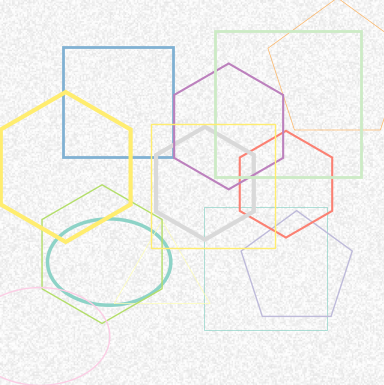[{"shape": "oval", "thickness": 2.5, "radius": 0.8, "center": [0.284, 0.319]}, {"shape": "square", "thickness": 0.5, "radius": 0.8, "center": [0.689, 0.303]}, {"shape": "triangle", "thickness": 0.5, "radius": 0.72, "center": [0.421, 0.283]}, {"shape": "pentagon", "thickness": 1, "radius": 0.76, "center": [0.771, 0.301]}, {"shape": "hexagon", "thickness": 1.5, "radius": 0.69, "center": [0.743, 0.522]}, {"shape": "square", "thickness": 2, "radius": 0.71, "center": [0.308, 0.734]}, {"shape": "pentagon", "thickness": 0.5, "radius": 0.95, "center": [0.876, 0.816]}, {"shape": "hexagon", "thickness": 1, "radius": 0.9, "center": [0.265, 0.34]}, {"shape": "oval", "thickness": 1, "radius": 0.91, "center": [0.104, 0.126]}, {"shape": "hexagon", "thickness": 3, "radius": 0.73, "center": [0.532, 0.524]}, {"shape": "hexagon", "thickness": 1.5, "radius": 0.82, "center": [0.594, 0.672]}, {"shape": "square", "thickness": 2, "radius": 0.95, "center": [0.748, 0.73]}, {"shape": "square", "thickness": 1, "radius": 0.81, "center": [0.554, 0.517]}, {"shape": "hexagon", "thickness": 3, "radius": 0.97, "center": [0.171, 0.566]}]